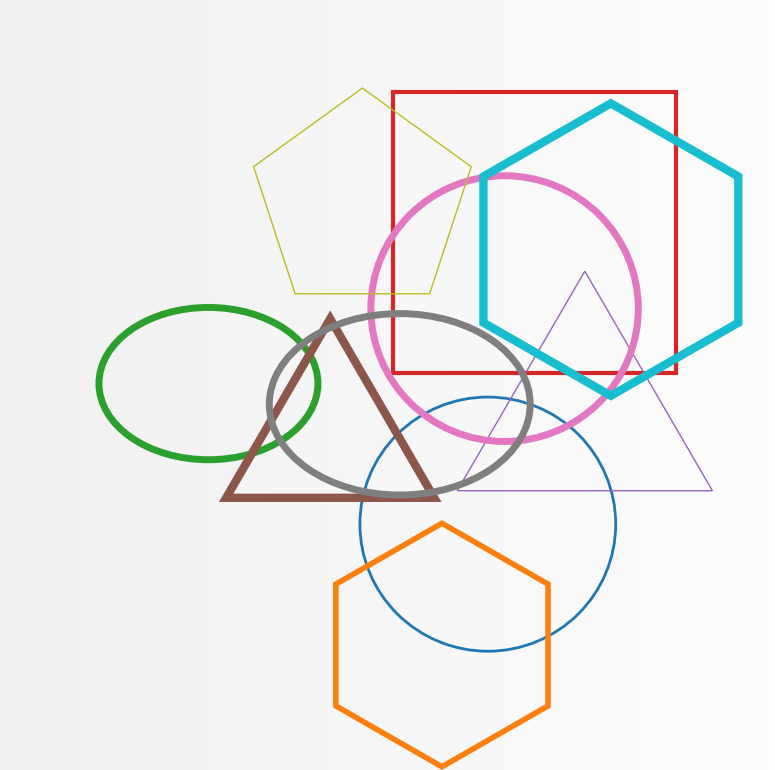[{"shape": "circle", "thickness": 1, "radius": 0.83, "center": [0.629, 0.319]}, {"shape": "hexagon", "thickness": 2, "radius": 0.79, "center": [0.57, 0.162]}, {"shape": "oval", "thickness": 2.5, "radius": 0.71, "center": [0.269, 0.502]}, {"shape": "square", "thickness": 1.5, "radius": 0.91, "center": [0.689, 0.698]}, {"shape": "triangle", "thickness": 0.5, "radius": 0.95, "center": [0.755, 0.458]}, {"shape": "triangle", "thickness": 3, "radius": 0.78, "center": [0.426, 0.431]}, {"shape": "circle", "thickness": 2.5, "radius": 0.86, "center": [0.651, 0.599]}, {"shape": "oval", "thickness": 2.5, "radius": 0.84, "center": [0.516, 0.475]}, {"shape": "pentagon", "thickness": 0.5, "radius": 0.74, "center": [0.468, 0.738]}, {"shape": "hexagon", "thickness": 3, "radius": 0.95, "center": [0.788, 0.676]}]